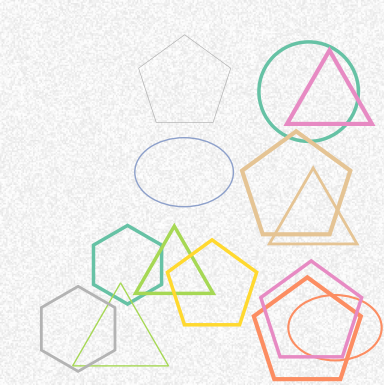[{"shape": "circle", "thickness": 2.5, "radius": 0.65, "center": [0.802, 0.762]}, {"shape": "hexagon", "thickness": 2.5, "radius": 0.51, "center": [0.331, 0.312]}, {"shape": "pentagon", "thickness": 3, "radius": 0.73, "center": [0.798, 0.133]}, {"shape": "oval", "thickness": 1.5, "radius": 0.61, "center": [0.87, 0.149]}, {"shape": "oval", "thickness": 1, "radius": 0.64, "center": [0.478, 0.553]}, {"shape": "triangle", "thickness": 3, "radius": 0.64, "center": [0.856, 0.742]}, {"shape": "pentagon", "thickness": 2.5, "radius": 0.69, "center": [0.808, 0.185]}, {"shape": "triangle", "thickness": 1, "radius": 0.72, "center": [0.313, 0.122]}, {"shape": "triangle", "thickness": 2.5, "radius": 0.58, "center": [0.453, 0.296]}, {"shape": "pentagon", "thickness": 2.5, "radius": 0.61, "center": [0.551, 0.255]}, {"shape": "triangle", "thickness": 2, "radius": 0.66, "center": [0.813, 0.432]}, {"shape": "pentagon", "thickness": 3, "radius": 0.74, "center": [0.769, 0.511]}, {"shape": "hexagon", "thickness": 2, "radius": 0.55, "center": [0.203, 0.146]}, {"shape": "pentagon", "thickness": 0.5, "radius": 0.63, "center": [0.48, 0.784]}]